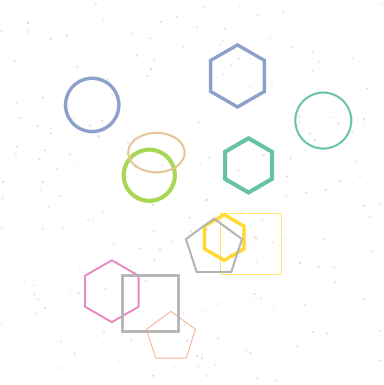[{"shape": "hexagon", "thickness": 3, "radius": 0.35, "center": [0.646, 0.57]}, {"shape": "circle", "thickness": 1.5, "radius": 0.36, "center": [0.84, 0.687]}, {"shape": "pentagon", "thickness": 0.5, "radius": 0.34, "center": [0.444, 0.124]}, {"shape": "circle", "thickness": 2.5, "radius": 0.35, "center": [0.239, 0.727]}, {"shape": "hexagon", "thickness": 2.5, "radius": 0.4, "center": [0.617, 0.803]}, {"shape": "hexagon", "thickness": 1.5, "radius": 0.4, "center": [0.291, 0.244]}, {"shape": "circle", "thickness": 3, "radius": 0.33, "center": [0.388, 0.545]}, {"shape": "hexagon", "thickness": 2.5, "radius": 0.3, "center": [0.582, 0.383]}, {"shape": "square", "thickness": 0.5, "radius": 0.39, "center": [0.65, 0.367]}, {"shape": "oval", "thickness": 1.5, "radius": 0.37, "center": [0.406, 0.604]}, {"shape": "pentagon", "thickness": 1.5, "radius": 0.38, "center": [0.556, 0.355]}, {"shape": "square", "thickness": 2, "radius": 0.36, "center": [0.391, 0.213]}]